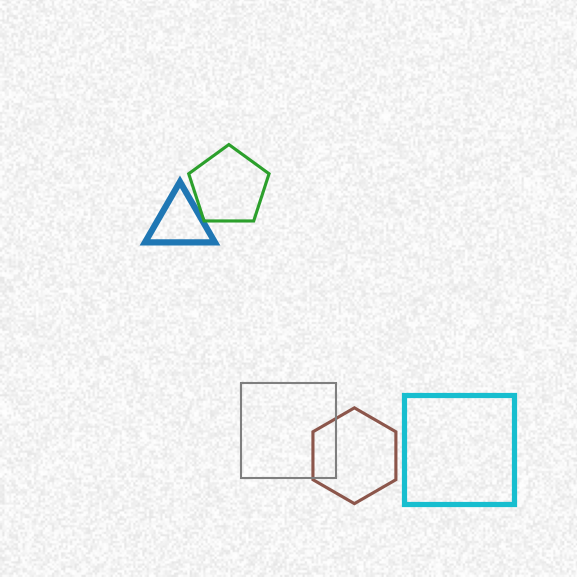[{"shape": "triangle", "thickness": 3, "radius": 0.35, "center": [0.312, 0.614]}, {"shape": "pentagon", "thickness": 1.5, "radius": 0.37, "center": [0.396, 0.676]}, {"shape": "hexagon", "thickness": 1.5, "radius": 0.41, "center": [0.614, 0.21]}, {"shape": "square", "thickness": 1, "radius": 0.41, "center": [0.499, 0.253]}, {"shape": "square", "thickness": 2.5, "radius": 0.47, "center": [0.795, 0.22]}]